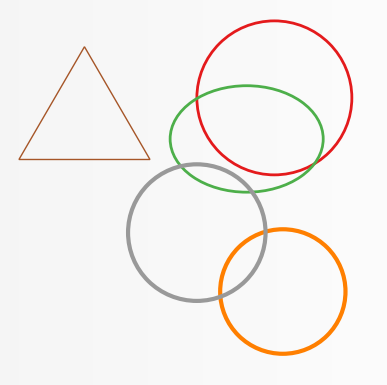[{"shape": "circle", "thickness": 2, "radius": 1.0, "center": [0.708, 0.746]}, {"shape": "oval", "thickness": 2, "radius": 0.99, "center": [0.637, 0.639]}, {"shape": "circle", "thickness": 3, "radius": 0.81, "center": [0.73, 0.243]}, {"shape": "triangle", "thickness": 1, "radius": 0.98, "center": [0.218, 0.683]}, {"shape": "circle", "thickness": 3, "radius": 0.89, "center": [0.508, 0.396]}]